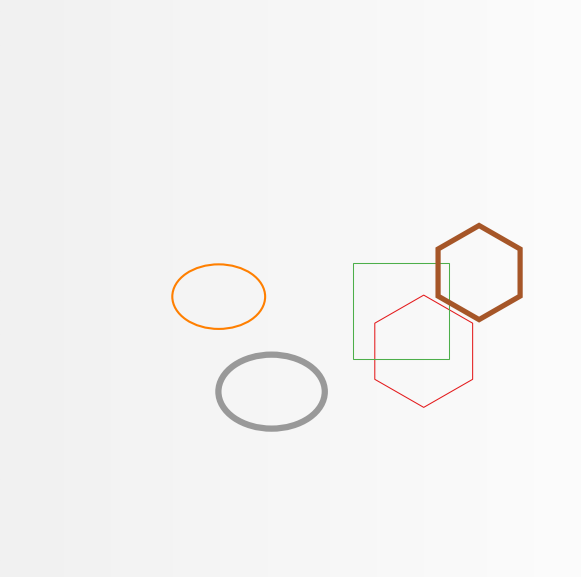[{"shape": "hexagon", "thickness": 0.5, "radius": 0.49, "center": [0.729, 0.391]}, {"shape": "square", "thickness": 0.5, "radius": 0.41, "center": [0.689, 0.46]}, {"shape": "oval", "thickness": 1, "radius": 0.4, "center": [0.376, 0.485]}, {"shape": "hexagon", "thickness": 2.5, "radius": 0.41, "center": [0.824, 0.527]}, {"shape": "oval", "thickness": 3, "radius": 0.46, "center": [0.467, 0.321]}]